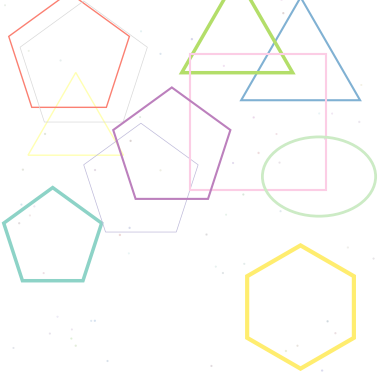[{"shape": "pentagon", "thickness": 2.5, "radius": 0.67, "center": [0.137, 0.379]}, {"shape": "triangle", "thickness": 1, "radius": 0.72, "center": [0.197, 0.668]}, {"shape": "pentagon", "thickness": 0.5, "radius": 0.78, "center": [0.366, 0.524]}, {"shape": "pentagon", "thickness": 1, "radius": 0.82, "center": [0.179, 0.855]}, {"shape": "triangle", "thickness": 1.5, "radius": 0.89, "center": [0.781, 0.829]}, {"shape": "triangle", "thickness": 2.5, "radius": 0.83, "center": [0.616, 0.894]}, {"shape": "square", "thickness": 1.5, "radius": 0.88, "center": [0.671, 0.683]}, {"shape": "pentagon", "thickness": 0.5, "radius": 0.87, "center": [0.217, 0.824]}, {"shape": "pentagon", "thickness": 1.5, "radius": 0.8, "center": [0.446, 0.613]}, {"shape": "oval", "thickness": 2, "radius": 0.74, "center": [0.829, 0.541]}, {"shape": "hexagon", "thickness": 3, "radius": 0.8, "center": [0.781, 0.203]}]